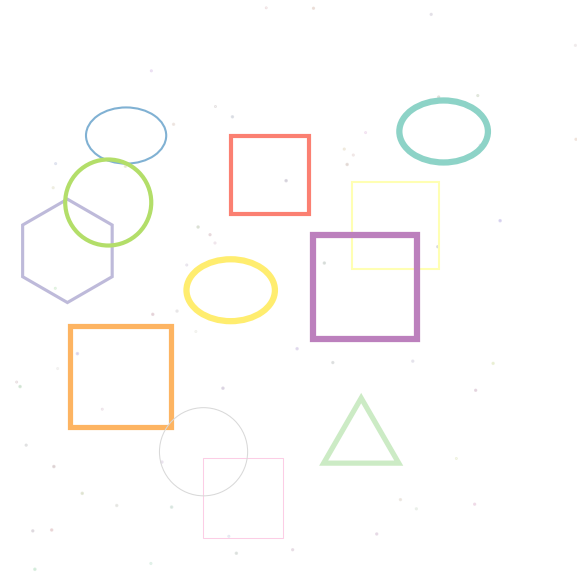[{"shape": "oval", "thickness": 3, "radius": 0.38, "center": [0.768, 0.771]}, {"shape": "square", "thickness": 1, "radius": 0.38, "center": [0.685, 0.609]}, {"shape": "hexagon", "thickness": 1.5, "radius": 0.45, "center": [0.117, 0.565]}, {"shape": "square", "thickness": 2, "radius": 0.34, "center": [0.468, 0.696]}, {"shape": "oval", "thickness": 1, "radius": 0.35, "center": [0.218, 0.764]}, {"shape": "square", "thickness": 2.5, "radius": 0.44, "center": [0.209, 0.347]}, {"shape": "circle", "thickness": 2, "radius": 0.37, "center": [0.187, 0.648]}, {"shape": "square", "thickness": 0.5, "radius": 0.35, "center": [0.421, 0.136]}, {"shape": "circle", "thickness": 0.5, "radius": 0.38, "center": [0.352, 0.217]}, {"shape": "square", "thickness": 3, "radius": 0.45, "center": [0.632, 0.502]}, {"shape": "triangle", "thickness": 2.5, "radius": 0.38, "center": [0.625, 0.235]}, {"shape": "oval", "thickness": 3, "radius": 0.38, "center": [0.399, 0.497]}]